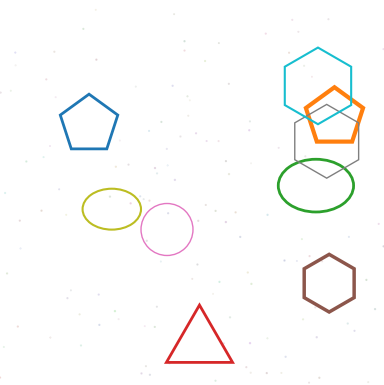[{"shape": "pentagon", "thickness": 2, "radius": 0.39, "center": [0.231, 0.677]}, {"shape": "pentagon", "thickness": 3, "radius": 0.39, "center": [0.869, 0.695]}, {"shape": "oval", "thickness": 2, "radius": 0.49, "center": [0.821, 0.518]}, {"shape": "triangle", "thickness": 2, "radius": 0.5, "center": [0.518, 0.108]}, {"shape": "hexagon", "thickness": 2.5, "radius": 0.37, "center": [0.855, 0.264]}, {"shape": "circle", "thickness": 1, "radius": 0.34, "center": [0.434, 0.404]}, {"shape": "hexagon", "thickness": 1, "radius": 0.48, "center": [0.849, 0.633]}, {"shape": "oval", "thickness": 1.5, "radius": 0.38, "center": [0.29, 0.457]}, {"shape": "hexagon", "thickness": 1.5, "radius": 0.5, "center": [0.826, 0.777]}]